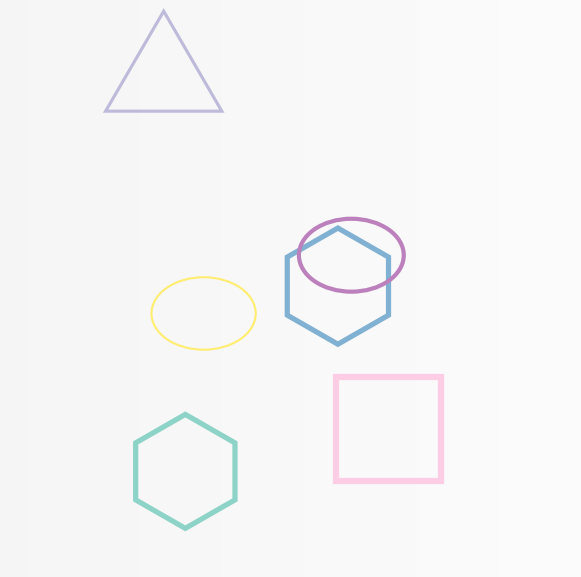[{"shape": "hexagon", "thickness": 2.5, "radius": 0.49, "center": [0.319, 0.183]}, {"shape": "triangle", "thickness": 1.5, "radius": 0.58, "center": [0.282, 0.864]}, {"shape": "hexagon", "thickness": 2.5, "radius": 0.5, "center": [0.581, 0.504]}, {"shape": "square", "thickness": 3, "radius": 0.45, "center": [0.669, 0.257]}, {"shape": "oval", "thickness": 2, "radius": 0.45, "center": [0.604, 0.557]}, {"shape": "oval", "thickness": 1, "radius": 0.45, "center": [0.35, 0.456]}]